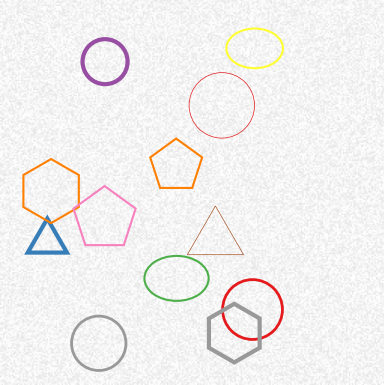[{"shape": "circle", "thickness": 0.5, "radius": 0.43, "center": [0.576, 0.726]}, {"shape": "circle", "thickness": 2, "radius": 0.39, "center": [0.656, 0.196]}, {"shape": "triangle", "thickness": 3, "radius": 0.29, "center": [0.123, 0.373]}, {"shape": "oval", "thickness": 1.5, "radius": 0.42, "center": [0.459, 0.277]}, {"shape": "circle", "thickness": 3, "radius": 0.29, "center": [0.273, 0.84]}, {"shape": "hexagon", "thickness": 1.5, "radius": 0.42, "center": [0.133, 0.504]}, {"shape": "pentagon", "thickness": 1.5, "radius": 0.35, "center": [0.458, 0.569]}, {"shape": "oval", "thickness": 1.5, "radius": 0.37, "center": [0.661, 0.874]}, {"shape": "triangle", "thickness": 0.5, "radius": 0.42, "center": [0.56, 0.381]}, {"shape": "pentagon", "thickness": 1.5, "radius": 0.42, "center": [0.272, 0.432]}, {"shape": "circle", "thickness": 2, "radius": 0.35, "center": [0.257, 0.108]}, {"shape": "hexagon", "thickness": 3, "radius": 0.38, "center": [0.609, 0.135]}]